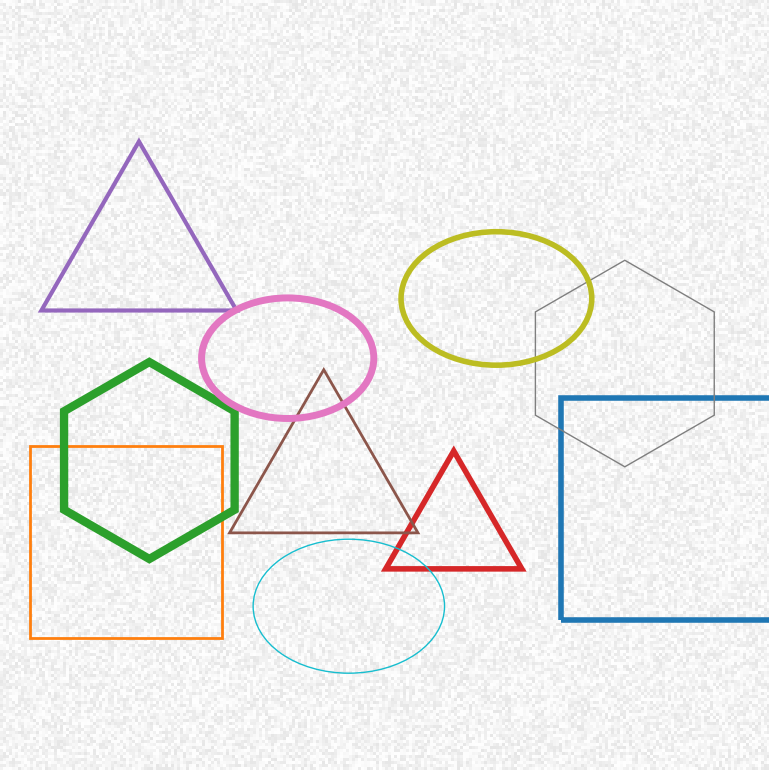[{"shape": "square", "thickness": 2, "radius": 0.72, "center": [0.873, 0.339]}, {"shape": "square", "thickness": 1, "radius": 0.62, "center": [0.163, 0.296]}, {"shape": "hexagon", "thickness": 3, "radius": 0.64, "center": [0.194, 0.402]}, {"shape": "triangle", "thickness": 2, "radius": 0.51, "center": [0.589, 0.312]}, {"shape": "triangle", "thickness": 1.5, "radius": 0.73, "center": [0.18, 0.67]}, {"shape": "triangle", "thickness": 1, "radius": 0.71, "center": [0.42, 0.379]}, {"shape": "oval", "thickness": 2.5, "radius": 0.56, "center": [0.374, 0.535]}, {"shape": "hexagon", "thickness": 0.5, "radius": 0.67, "center": [0.811, 0.528]}, {"shape": "oval", "thickness": 2, "radius": 0.62, "center": [0.645, 0.612]}, {"shape": "oval", "thickness": 0.5, "radius": 0.62, "center": [0.453, 0.213]}]